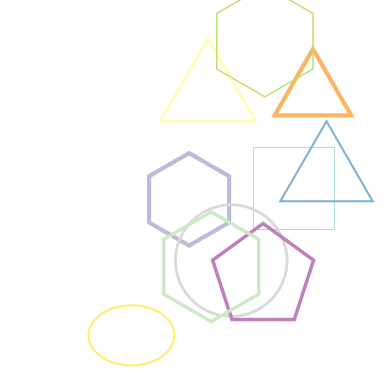[{"shape": "square", "thickness": 0.5, "radius": 0.53, "center": [0.763, 0.512]}, {"shape": "triangle", "thickness": 2, "radius": 0.71, "center": [0.54, 0.757]}, {"shape": "hexagon", "thickness": 3, "radius": 0.6, "center": [0.491, 0.482]}, {"shape": "triangle", "thickness": 1.5, "radius": 0.69, "center": [0.848, 0.547]}, {"shape": "triangle", "thickness": 3, "radius": 0.57, "center": [0.813, 0.758]}, {"shape": "hexagon", "thickness": 1, "radius": 0.72, "center": [0.688, 0.893]}, {"shape": "circle", "thickness": 2, "radius": 0.72, "center": [0.601, 0.323]}, {"shape": "pentagon", "thickness": 2.5, "radius": 0.69, "center": [0.683, 0.282]}, {"shape": "hexagon", "thickness": 2.5, "radius": 0.71, "center": [0.549, 0.307]}, {"shape": "oval", "thickness": 1.5, "radius": 0.56, "center": [0.341, 0.129]}]